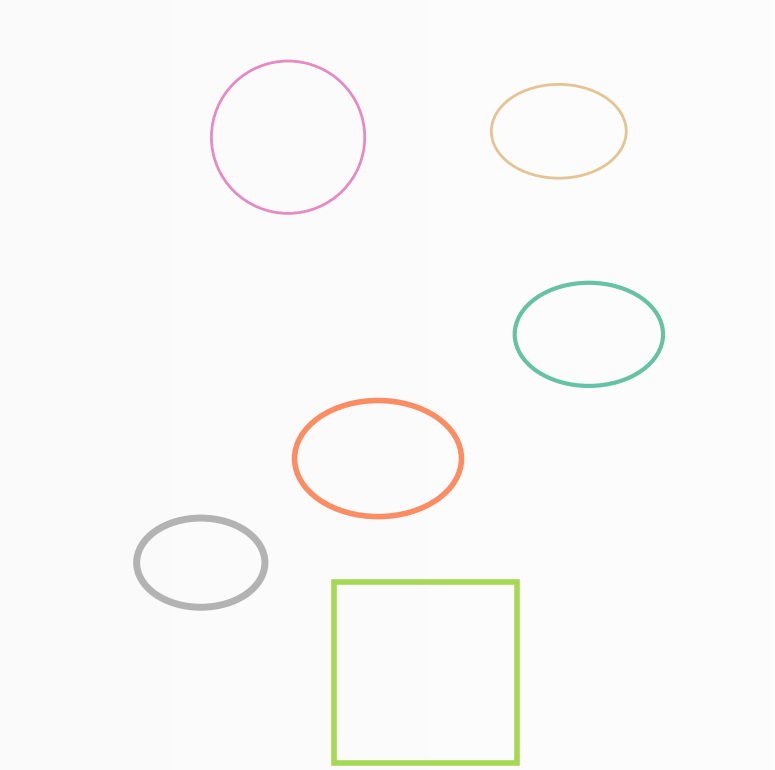[{"shape": "oval", "thickness": 1.5, "radius": 0.48, "center": [0.76, 0.566]}, {"shape": "oval", "thickness": 2, "radius": 0.54, "center": [0.488, 0.404]}, {"shape": "circle", "thickness": 1, "radius": 0.49, "center": [0.372, 0.822]}, {"shape": "square", "thickness": 2, "radius": 0.59, "center": [0.549, 0.126]}, {"shape": "oval", "thickness": 1, "radius": 0.44, "center": [0.721, 0.83]}, {"shape": "oval", "thickness": 2.5, "radius": 0.41, "center": [0.259, 0.269]}]